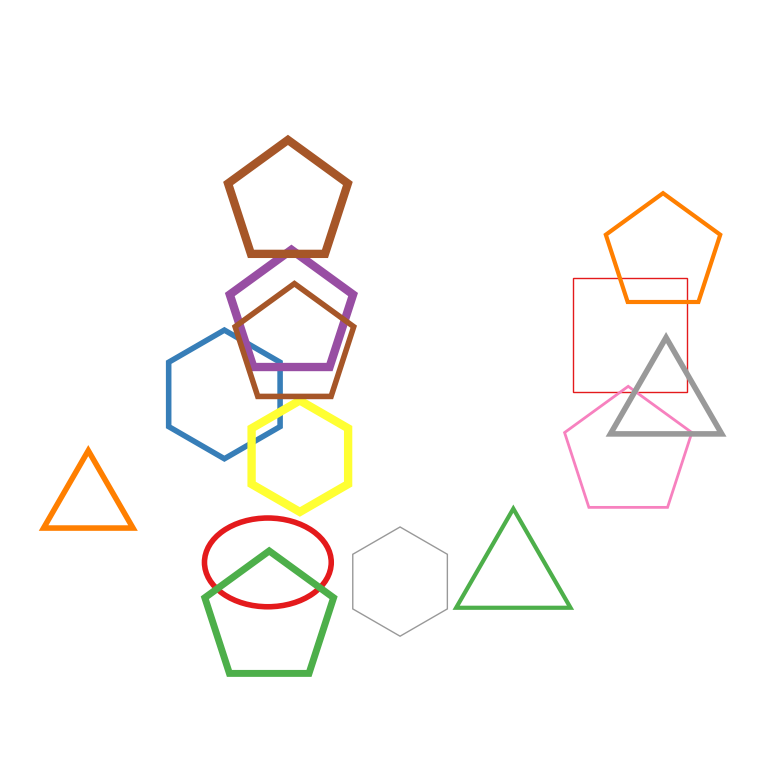[{"shape": "square", "thickness": 0.5, "radius": 0.37, "center": [0.818, 0.565]}, {"shape": "oval", "thickness": 2, "radius": 0.41, "center": [0.348, 0.27]}, {"shape": "hexagon", "thickness": 2, "radius": 0.42, "center": [0.291, 0.488]}, {"shape": "pentagon", "thickness": 2.5, "radius": 0.44, "center": [0.35, 0.197]}, {"shape": "triangle", "thickness": 1.5, "radius": 0.43, "center": [0.667, 0.254]}, {"shape": "pentagon", "thickness": 3, "radius": 0.42, "center": [0.378, 0.591]}, {"shape": "pentagon", "thickness": 1.5, "radius": 0.39, "center": [0.861, 0.671]}, {"shape": "triangle", "thickness": 2, "radius": 0.34, "center": [0.115, 0.348]}, {"shape": "hexagon", "thickness": 3, "radius": 0.36, "center": [0.389, 0.408]}, {"shape": "pentagon", "thickness": 3, "radius": 0.41, "center": [0.374, 0.736]}, {"shape": "pentagon", "thickness": 2, "radius": 0.4, "center": [0.382, 0.551]}, {"shape": "pentagon", "thickness": 1, "radius": 0.43, "center": [0.816, 0.411]}, {"shape": "hexagon", "thickness": 0.5, "radius": 0.35, "center": [0.52, 0.245]}, {"shape": "triangle", "thickness": 2, "radius": 0.42, "center": [0.865, 0.478]}]